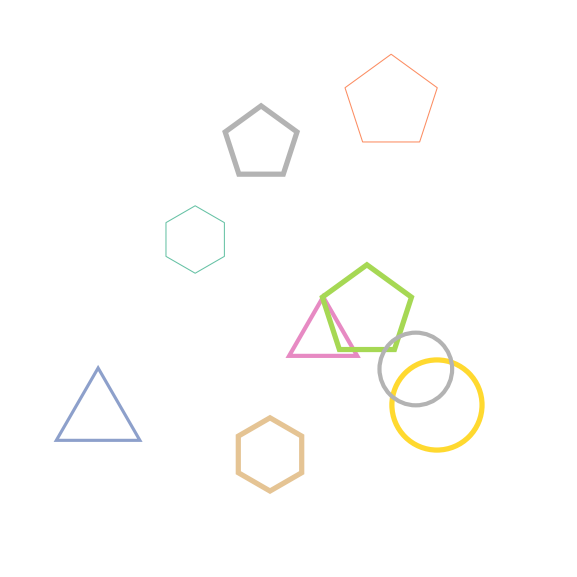[{"shape": "hexagon", "thickness": 0.5, "radius": 0.29, "center": [0.338, 0.584]}, {"shape": "pentagon", "thickness": 0.5, "radius": 0.42, "center": [0.677, 0.821]}, {"shape": "triangle", "thickness": 1.5, "radius": 0.42, "center": [0.17, 0.278]}, {"shape": "triangle", "thickness": 2, "radius": 0.34, "center": [0.56, 0.417]}, {"shape": "pentagon", "thickness": 2.5, "radius": 0.41, "center": [0.635, 0.46]}, {"shape": "circle", "thickness": 2.5, "radius": 0.39, "center": [0.757, 0.298]}, {"shape": "hexagon", "thickness": 2.5, "radius": 0.32, "center": [0.468, 0.212]}, {"shape": "pentagon", "thickness": 2.5, "radius": 0.33, "center": [0.452, 0.75]}, {"shape": "circle", "thickness": 2, "radius": 0.31, "center": [0.72, 0.36]}]